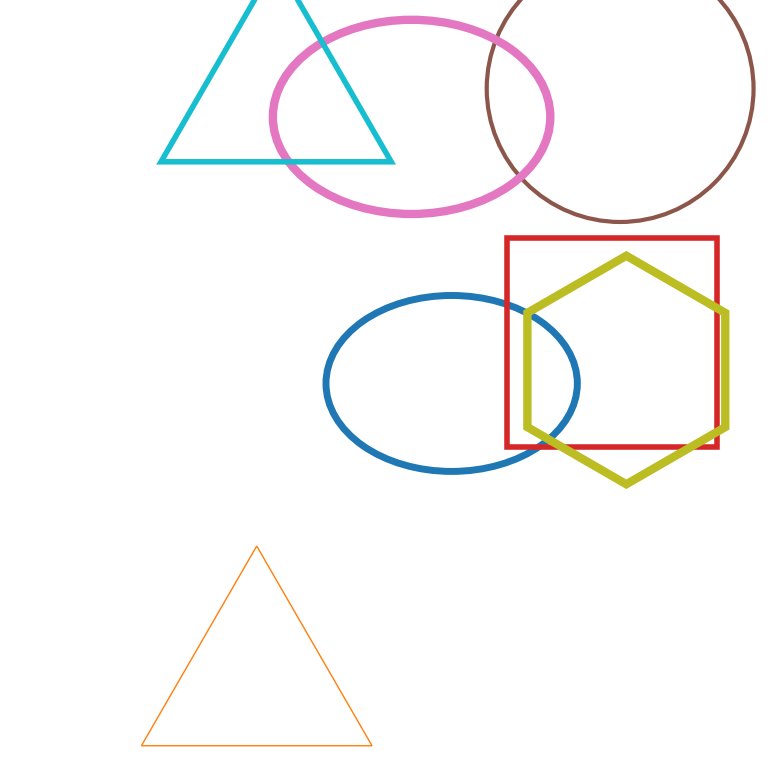[{"shape": "oval", "thickness": 2.5, "radius": 0.82, "center": [0.587, 0.502]}, {"shape": "triangle", "thickness": 0.5, "radius": 0.86, "center": [0.333, 0.118]}, {"shape": "square", "thickness": 2, "radius": 0.68, "center": [0.795, 0.555]}, {"shape": "circle", "thickness": 1.5, "radius": 0.87, "center": [0.805, 0.885]}, {"shape": "oval", "thickness": 3, "radius": 0.9, "center": [0.535, 0.848]}, {"shape": "hexagon", "thickness": 3, "radius": 0.74, "center": [0.813, 0.519]}, {"shape": "triangle", "thickness": 2, "radius": 0.86, "center": [0.359, 0.876]}]